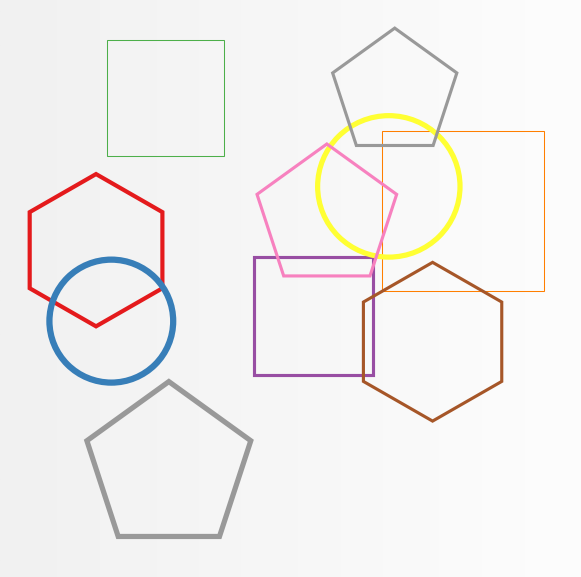[{"shape": "hexagon", "thickness": 2, "radius": 0.66, "center": [0.165, 0.566]}, {"shape": "circle", "thickness": 3, "radius": 0.53, "center": [0.191, 0.443]}, {"shape": "square", "thickness": 0.5, "radius": 0.5, "center": [0.285, 0.829]}, {"shape": "square", "thickness": 1.5, "radius": 0.51, "center": [0.54, 0.451]}, {"shape": "square", "thickness": 0.5, "radius": 0.7, "center": [0.797, 0.634]}, {"shape": "circle", "thickness": 2.5, "radius": 0.61, "center": [0.669, 0.676]}, {"shape": "hexagon", "thickness": 1.5, "radius": 0.69, "center": [0.744, 0.407]}, {"shape": "pentagon", "thickness": 1.5, "radius": 0.63, "center": [0.562, 0.624]}, {"shape": "pentagon", "thickness": 2.5, "radius": 0.74, "center": [0.29, 0.19]}, {"shape": "pentagon", "thickness": 1.5, "radius": 0.56, "center": [0.679, 0.838]}]